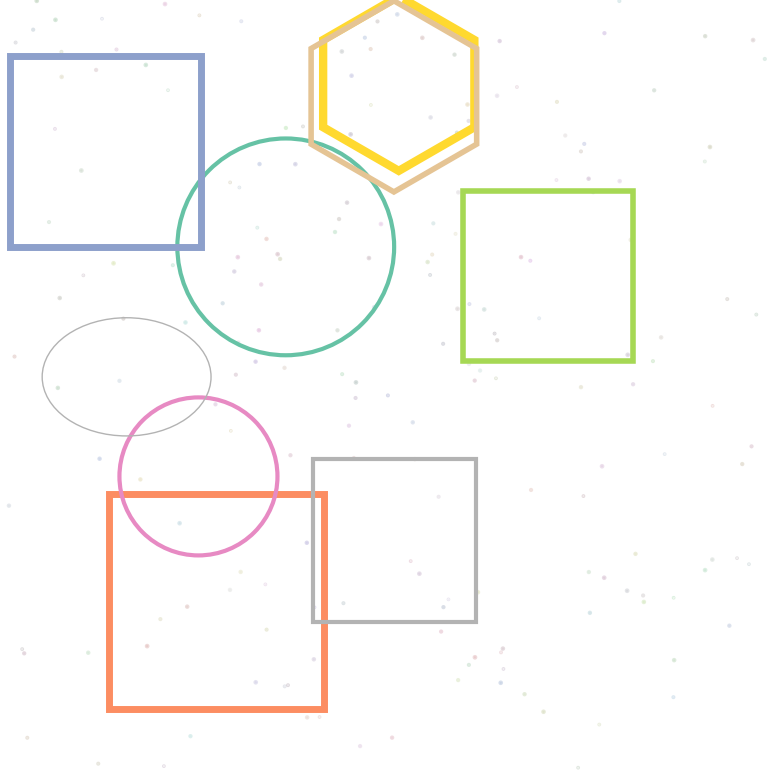[{"shape": "circle", "thickness": 1.5, "radius": 0.7, "center": [0.371, 0.679]}, {"shape": "square", "thickness": 2.5, "radius": 0.7, "center": [0.281, 0.219]}, {"shape": "square", "thickness": 2.5, "radius": 0.62, "center": [0.137, 0.803]}, {"shape": "circle", "thickness": 1.5, "radius": 0.51, "center": [0.258, 0.381]}, {"shape": "square", "thickness": 2, "radius": 0.55, "center": [0.711, 0.641]}, {"shape": "hexagon", "thickness": 3, "radius": 0.57, "center": [0.518, 0.891]}, {"shape": "hexagon", "thickness": 2, "radius": 0.62, "center": [0.512, 0.875]}, {"shape": "square", "thickness": 1.5, "radius": 0.53, "center": [0.512, 0.298]}, {"shape": "oval", "thickness": 0.5, "radius": 0.55, "center": [0.164, 0.511]}]